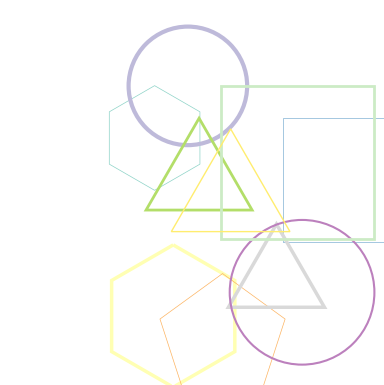[{"shape": "hexagon", "thickness": 0.5, "radius": 0.68, "center": [0.402, 0.642]}, {"shape": "hexagon", "thickness": 2.5, "radius": 0.92, "center": [0.45, 0.179]}, {"shape": "circle", "thickness": 3, "radius": 0.77, "center": [0.488, 0.777]}, {"shape": "square", "thickness": 0.5, "radius": 0.8, "center": [0.897, 0.534]}, {"shape": "pentagon", "thickness": 0.5, "radius": 0.85, "center": [0.578, 0.119]}, {"shape": "triangle", "thickness": 2, "radius": 0.8, "center": [0.517, 0.534]}, {"shape": "triangle", "thickness": 2.5, "radius": 0.72, "center": [0.718, 0.274]}, {"shape": "circle", "thickness": 1.5, "radius": 0.94, "center": [0.785, 0.241]}, {"shape": "square", "thickness": 2, "radius": 0.99, "center": [0.773, 0.578]}, {"shape": "triangle", "thickness": 1, "radius": 0.89, "center": [0.599, 0.487]}]